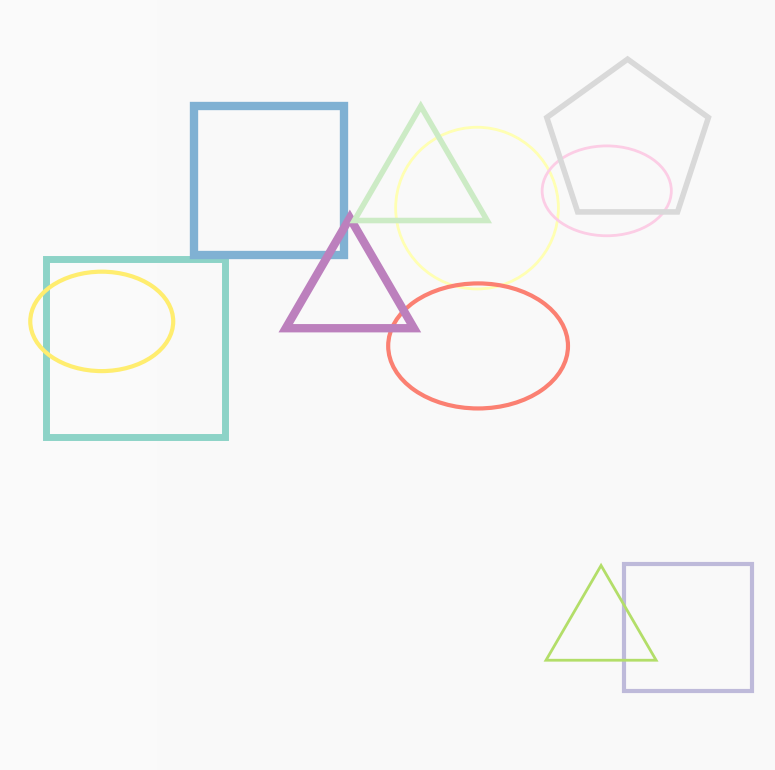[{"shape": "square", "thickness": 2.5, "radius": 0.58, "center": [0.175, 0.548]}, {"shape": "circle", "thickness": 1, "radius": 0.52, "center": [0.616, 0.73]}, {"shape": "square", "thickness": 1.5, "radius": 0.41, "center": [0.888, 0.185]}, {"shape": "oval", "thickness": 1.5, "radius": 0.58, "center": [0.617, 0.551]}, {"shape": "square", "thickness": 3, "radius": 0.48, "center": [0.347, 0.765]}, {"shape": "triangle", "thickness": 1, "radius": 0.41, "center": [0.776, 0.184]}, {"shape": "oval", "thickness": 1, "radius": 0.42, "center": [0.783, 0.752]}, {"shape": "pentagon", "thickness": 2, "radius": 0.55, "center": [0.81, 0.813]}, {"shape": "triangle", "thickness": 3, "radius": 0.48, "center": [0.451, 0.621]}, {"shape": "triangle", "thickness": 2, "radius": 0.5, "center": [0.543, 0.763]}, {"shape": "oval", "thickness": 1.5, "radius": 0.46, "center": [0.131, 0.583]}]